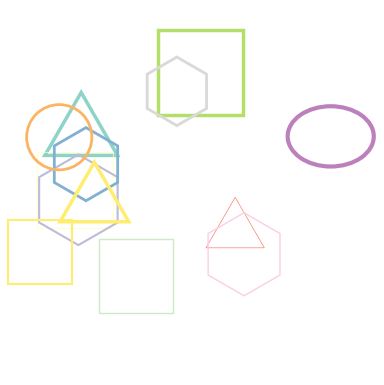[{"shape": "triangle", "thickness": 2.5, "radius": 0.55, "center": [0.211, 0.651]}, {"shape": "square", "thickness": 0.5, "radius": 0.49, "center": [0.195, 0.507]}, {"shape": "hexagon", "thickness": 1.5, "radius": 0.59, "center": [0.204, 0.481]}, {"shape": "triangle", "thickness": 0.5, "radius": 0.44, "center": [0.611, 0.4]}, {"shape": "hexagon", "thickness": 2, "radius": 0.48, "center": [0.223, 0.574]}, {"shape": "circle", "thickness": 2, "radius": 0.42, "center": [0.154, 0.644]}, {"shape": "square", "thickness": 2.5, "radius": 0.55, "center": [0.521, 0.812]}, {"shape": "hexagon", "thickness": 1, "radius": 0.54, "center": [0.634, 0.339]}, {"shape": "hexagon", "thickness": 2, "radius": 0.45, "center": [0.459, 0.763]}, {"shape": "oval", "thickness": 3, "radius": 0.56, "center": [0.859, 0.646]}, {"shape": "square", "thickness": 1, "radius": 0.48, "center": [0.353, 0.283]}, {"shape": "square", "thickness": 1.5, "radius": 0.42, "center": [0.105, 0.346]}, {"shape": "triangle", "thickness": 2.5, "radius": 0.52, "center": [0.245, 0.476]}]